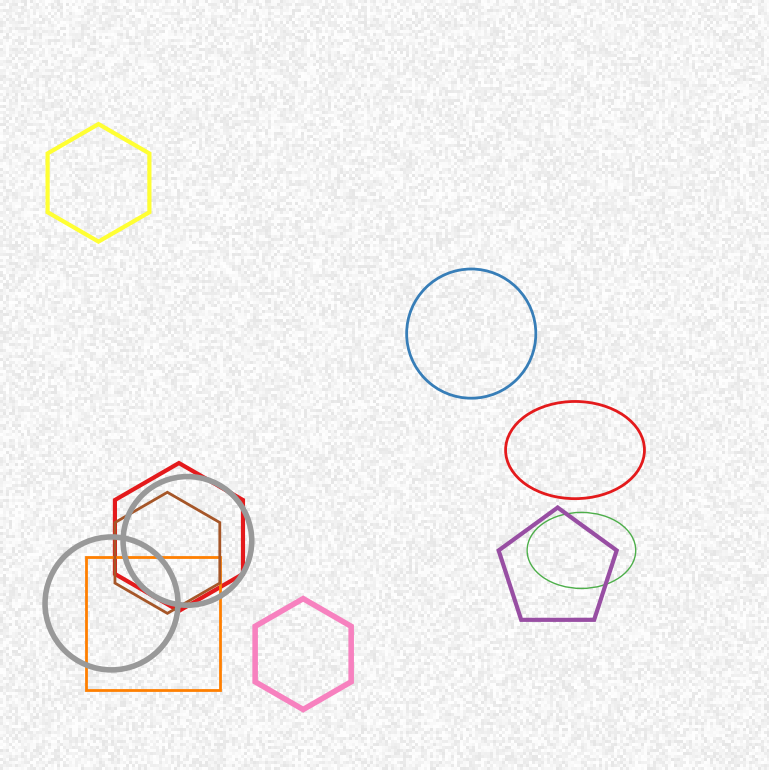[{"shape": "oval", "thickness": 1, "radius": 0.45, "center": [0.747, 0.415]}, {"shape": "hexagon", "thickness": 1.5, "radius": 0.48, "center": [0.232, 0.303]}, {"shape": "circle", "thickness": 1, "radius": 0.42, "center": [0.612, 0.567]}, {"shape": "oval", "thickness": 0.5, "radius": 0.35, "center": [0.755, 0.285]}, {"shape": "pentagon", "thickness": 1.5, "radius": 0.4, "center": [0.724, 0.26]}, {"shape": "square", "thickness": 1, "radius": 0.43, "center": [0.199, 0.19]}, {"shape": "hexagon", "thickness": 1.5, "radius": 0.38, "center": [0.128, 0.763]}, {"shape": "hexagon", "thickness": 1, "radius": 0.39, "center": [0.217, 0.282]}, {"shape": "hexagon", "thickness": 2, "radius": 0.36, "center": [0.394, 0.151]}, {"shape": "circle", "thickness": 2, "radius": 0.42, "center": [0.243, 0.298]}, {"shape": "circle", "thickness": 2, "radius": 0.43, "center": [0.145, 0.216]}]